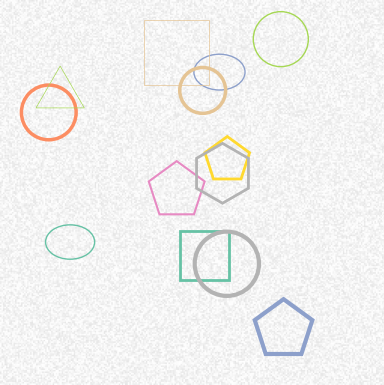[{"shape": "square", "thickness": 2, "radius": 0.32, "center": [0.531, 0.337]}, {"shape": "oval", "thickness": 1, "radius": 0.32, "center": [0.182, 0.371]}, {"shape": "circle", "thickness": 2.5, "radius": 0.36, "center": [0.127, 0.708]}, {"shape": "oval", "thickness": 1, "radius": 0.33, "center": [0.57, 0.813]}, {"shape": "pentagon", "thickness": 3, "radius": 0.39, "center": [0.737, 0.144]}, {"shape": "pentagon", "thickness": 1.5, "radius": 0.38, "center": [0.459, 0.505]}, {"shape": "circle", "thickness": 1, "radius": 0.36, "center": [0.729, 0.898]}, {"shape": "triangle", "thickness": 0.5, "radius": 0.36, "center": [0.156, 0.756]}, {"shape": "pentagon", "thickness": 2, "radius": 0.3, "center": [0.59, 0.584]}, {"shape": "circle", "thickness": 2.5, "radius": 0.3, "center": [0.526, 0.765]}, {"shape": "square", "thickness": 0.5, "radius": 0.42, "center": [0.458, 0.863]}, {"shape": "circle", "thickness": 3, "radius": 0.42, "center": [0.589, 0.315]}, {"shape": "hexagon", "thickness": 2, "radius": 0.39, "center": [0.578, 0.55]}]